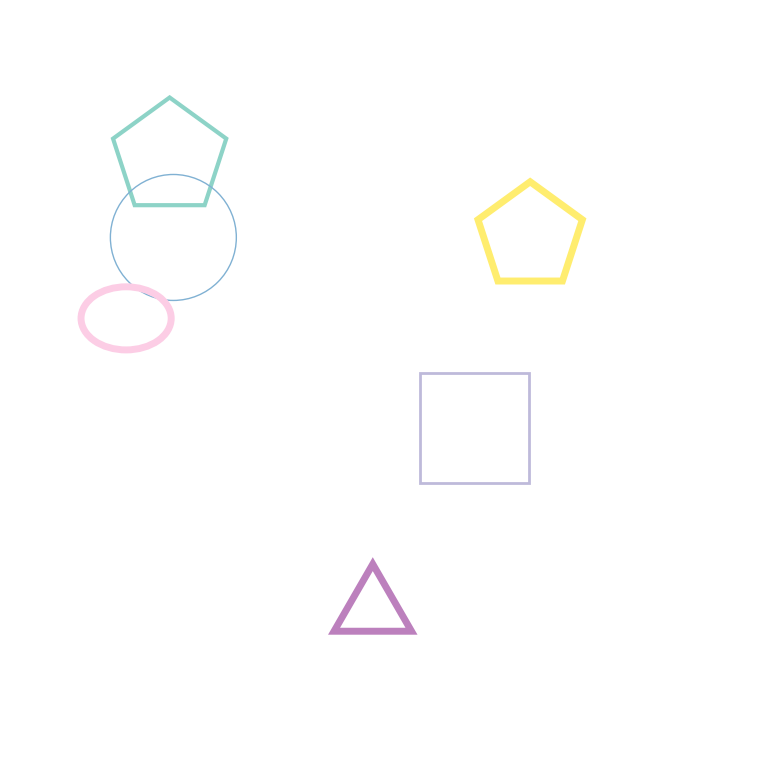[{"shape": "pentagon", "thickness": 1.5, "radius": 0.39, "center": [0.22, 0.796]}, {"shape": "square", "thickness": 1, "radius": 0.36, "center": [0.616, 0.444]}, {"shape": "circle", "thickness": 0.5, "radius": 0.41, "center": [0.225, 0.692]}, {"shape": "oval", "thickness": 2.5, "radius": 0.29, "center": [0.164, 0.587]}, {"shape": "triangle", "thickness": 2.5, "radius": 0.29, "center": [0.484, 0.209]}, {"shape": "pentagon", "thickness": 2.5, "radius": 0.36, "center": [0.689, 0.693]}]